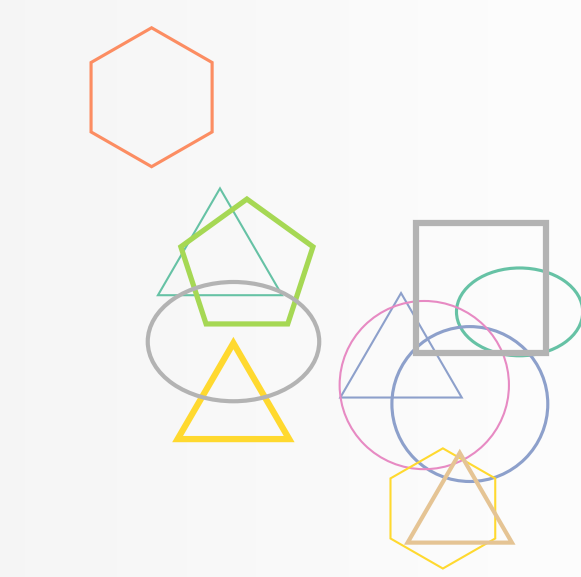[{"shape": "triangle", "thickness": 1, "radius": 0.62, "center": [0.378, 0.55]}, {"shape": "oval", "thickness": 1.5, "radius": 0.54, "center": [0.894, 0.459]}, {"shape": "hexagon", "thickness": 1.5, "radius": 0.6, "center": [0.261, 0.831]}, {"shape": "triangle", "thickness": 1, "radius": 0.6, "center": [0.69, 0.371]}, {"shape": "circle", "thickness": 1.5, "radius": 0.67, "center": [0.808, 0.299]}, {"shape": "circle", "thickness": 1, "radius": 0.73, "center": [0.73, 0.332]}, {"shape": "pentagon", "thickness": 2.5, "radius": 0.6, "center": [0.425, 0.535]}, {"shape": "triangle", "thickness": 3, "radius": 0.55, "center": [0.402, 0.294]}, {"shape": "hexagon", "thickness": 1, "radius": 0.52, "center": [0.762, 0.119]}, {"shape": "triangle", "thickness": 2, "radius": 0.52, "center": [0.791, 0.111]}, {"shape": "square", "thickness": 3, "radius": 0.56, "center": [0.827, 0.501]}, {"shape": "oval", "thickness": 2, "radius": 0.74, "center": [0.402, 0.408]}]